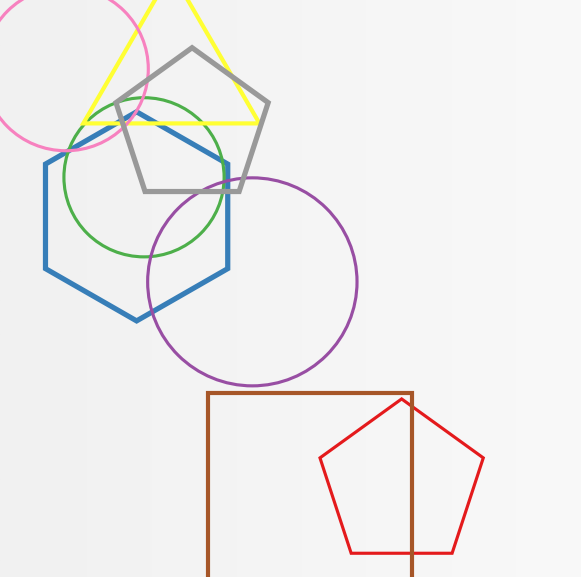[{"shape": "pentagon", "thickness": 1.5, "radius": 0.74, "center": [0.691, 0.161]}, {"shape": "hexagon", "thickness": 2.5, "radius": 0.91, "center": [0.235, 0.625]}, {"shape": "circle", "thickness": 1.5, "radius": 0.69, "center": [0.248, 0.692]}, {"shape": "circle", "thickness": 1.5, "radius": 0.9, "center": [0.434, 0.511]}, {"shape": "triangle", "thickness": 2, "radius": 0.88, "center": [0.295, 0.873]}, {"shape": "square", "thickness": 2, "radius": 0.88, "center": [0.534, 0.144]}, {"shape": "circle", "thickness": 1.5, "radius": 0.71, "center": [0.113, 0.88]}, {"shape": "pentagon", "thickness": 2.5, "radius": 0.69, "center": [0.33, 0.779]}]